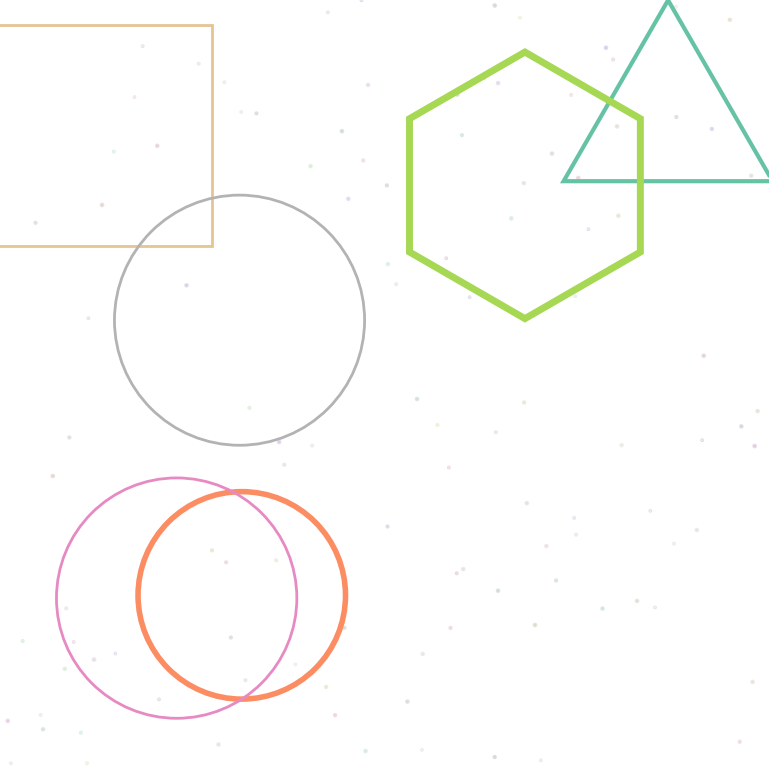[{"shape": "triangle", "thickness": 1.5, "radius": 0.78, "center": [0.868, 0.843]}, {"shape": "circle", "thickness": 2, "radius": 0.67, "center": [0.314, 0.227]}, {"shape": "circle", "thickness": 1, "radius": 0.78, "center": [0.229, 0.223]}, {"shape": "hexagon", "thickness": 2.5, "radius": 0.87, "center": [0.682, 0.759]}, {"shape": "square", "thickness": 1, "radius": 0.72, "center": [0.133, 0.824]}, {"shape": "circle", "thickness": 1, "radius": 0.81, "center": [0.311, 0.584]}]